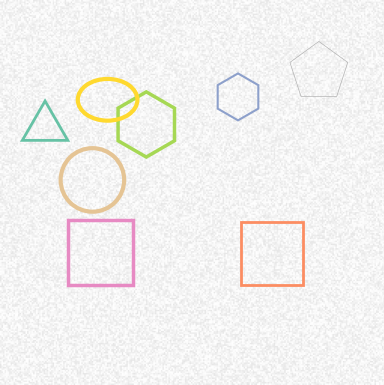[{"shape": "triangle", "thickness": 2, "radius": 0.34, "center": [0.117, 0.669]}, {"shape": "square", "thickness": 2, "radius": 0.41, "center": [0.706, 0.342]}, {"shape": "hexagon", "thickness": 1.5, "radius": 0.3, "center": [0.618, 0.748]}, {"shape": "square", "thickness": 2.5, "radius": 0.42, "center": [0.261, 0.344]}, {"shape": "hexagon", "thickness": 2.5, "radius": 0.42, "center": [0.38, 0.677]}, {"shape": "oval", "thickness": 3, "radius": 0.39, "center": [0.279, 0.741]}, {"shape": "circle", "thickness": 3, "radius": 0.41, "center": [0.24, 0.533]}, {"shape": "pentagon", "thickness": 0.5, "radius": 0.39, "center": [0.828, 0.813]}]